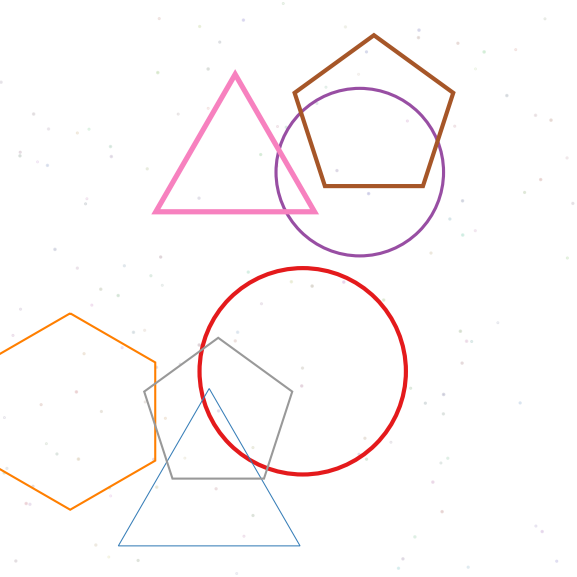[{"shape": "circle", "thickness": 2, "radius": 0.89, "center": [0.524, 0.356]}, {"shape": "triangle", "thickness": 0.5, "radius": 0.91, "center": [0.362, 0.145]}, {"shape": "circle", "thickness": 1.5, "radius": 0.73, "center": [0.623, 0.701]}, {"shape": "hexagon", "thickness": 1, "radius": 0.85, "center": [0.122, 0.287]}, {"shape": "pentagon", "thickness": 2, "radius": 0.72, "center": [0.647, 0.794]}, {"shape": "triangle", "thickness": 2.5, "radius": 0.79, "center": [0.407, 0.712]}, {"shape": "pentagon", "thickness": 1, "radius": 0.67, "center": [0.378, 0.279]}]